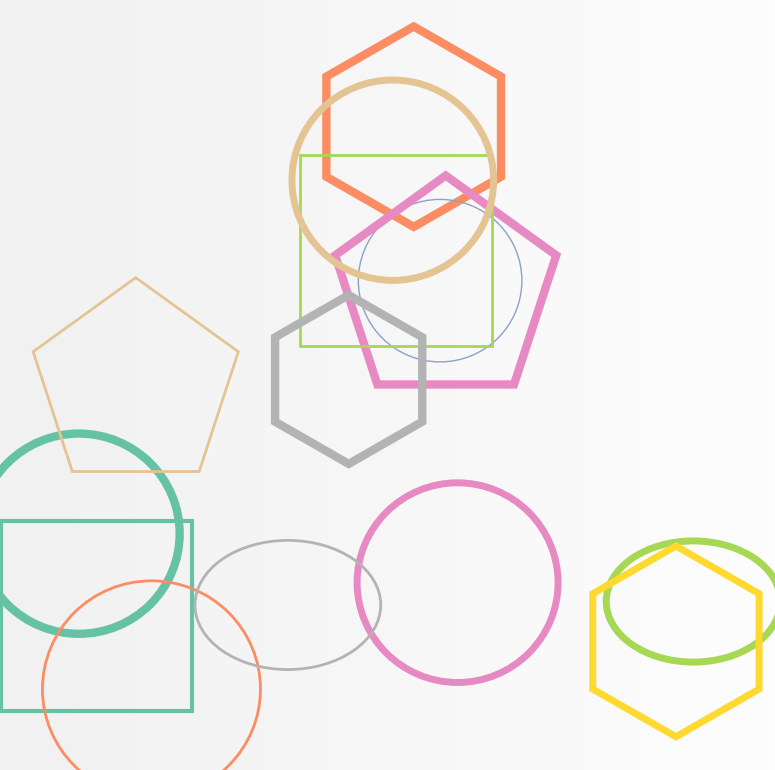[{"shape": "square", "thickness": 1.5, "radius": 0.62, "center": [0.124, 0.2]}, {"shape": "circle", "thickness": 3, "radius": 0.65, "center": [0.102, 0.307]}, {"shape": "circle", "thickness": 1, "radius": 0.7, "center": [0.195, 0.105]}, {"shape": "hexagon", "thickness": 3, "radius": 0.65, "center": [0.534, 0.835]}, {"shape": "circle", "thickness": 0.5, "radius": 0.53, "center": [0.568, 0.636]}, {"shape": "pentagon", "thickness": 3, "radius": 0.75, "center": [0.575, 0.622]}, {"shape": "circle", "thickness": 2.5, "radius": 0.65, "center": [0.59, 0.243]}, {"shape": "square", "thickness": 1, "radius": 0.62, "center": [0.511, 0.674]}, {"shape": "oval", "thickness": 2.5, "radius": 0.56, "center": [0.895, 0.219]}, {"shape": "hexagon", "thickness": 2.5, "radius": 0.62, "center": [0.872, 0.167]}, {"shape": "pentagon", "thickness": 1, "radius": 0.7, "center": [0.175, 0.5]}, {"shape": "circle", "thickness": 2.5, "radius": 0.65, "center": [0.507, 0.766]}, {"shape": "oval", "thickness": 1, "radius": 0.6, "center": [0.371, 0.214]}, {"shape": "hexagon", "thickness": 3, "radius": 0.55, "center": [0.45, 0.507]}]